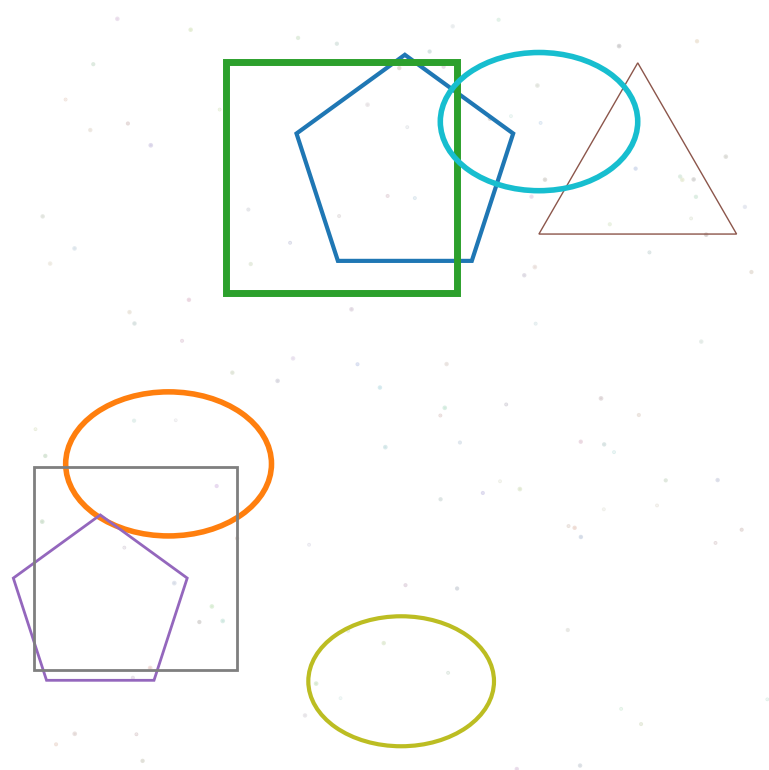[{"shape": "pentagon", "thickness": 1.5, "radius": 0.74, "center": [0.526, 0.781]}, {"shape": "oval", "thickness": 2, "radius": 0.67, "center": [0.219, 0.398]}, {"shape": "square", "thickness": 2.5, "radius": 0.75, "center": [0.444, 0.769]}, {"shape": "pentagon", "thickness": 1, "radius": 0.59, "center": [0.13, 0.213]}, {"shape": "triangle", "thickness": 0.5, "radius": 0.74, "center": [0.828, 0.77]}, {"shape": "square", "thickness": 1, "radius": 0.66, "center": [0.176, 0.261]}, {"shape": "oval", "thickness": 1.5, "radius": 0.6, "center": [0.521, 0.115]}, {"shape": "oval", "thickness": 2, "radius": 0.64, "center": [0.7, 0.842]}]